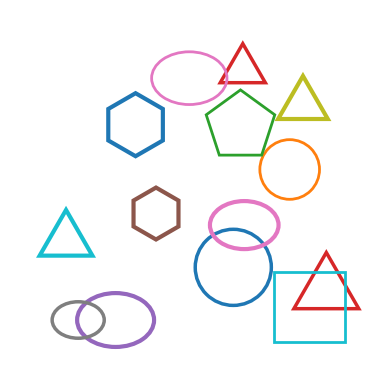[{"shape": "hexagon", "thickness": 3, "radius": 0.41, "center": [0.352, 0.676]}, {"shape": "circle", "thickness": 2.5, "radius": 0.49, "center": [0.606, 0.306]}, {"shape": "circle", "thickness": 2, "radius": 0.39, "center": [0.752, 0.56]}, {"shape": "pentagon", "thickness": 2, "radius": 0.47, "center": [0.625, 0.673]}, {"shape": "triangle", "thickness": 2.5, "radius": 0.49, "center": [0.848, 0.247]}, {"shape": "triangle", "thickness": 2.5, "radius": 0.34, "center": [0.631, 0.819]}, {"shape": "oval", "thickness": 3, "radius": 0.5, "center": [0.3, 0.169]}, {"shape": "hexagon", "thickness": 3, "radius": 0.34, "center": [0.405, 0.445]}, {"shape": "oval", "thickness": 3, "radius": 0.45, "center": [0.634, 0.415]}, {"shape": "oval", "thickness": 2, "radius": 0.49, "center": [0.492, 0.797]}, {"shape": "oval", "thickness": 2.5, "radius": 0.34, "center": [0.203, 0.169]}, {"shape": "triangle", "thickness": 3, "radius": 0.37, "center": [0.787, 0.728]}, {"shape": "triangle", "thickness": 3, "radius": 0.4, "center": [0.172, 0.376]}, {"shape": "square", "thickness": 2, "radius": 0.46, "center": [0.804, 0.203]}]